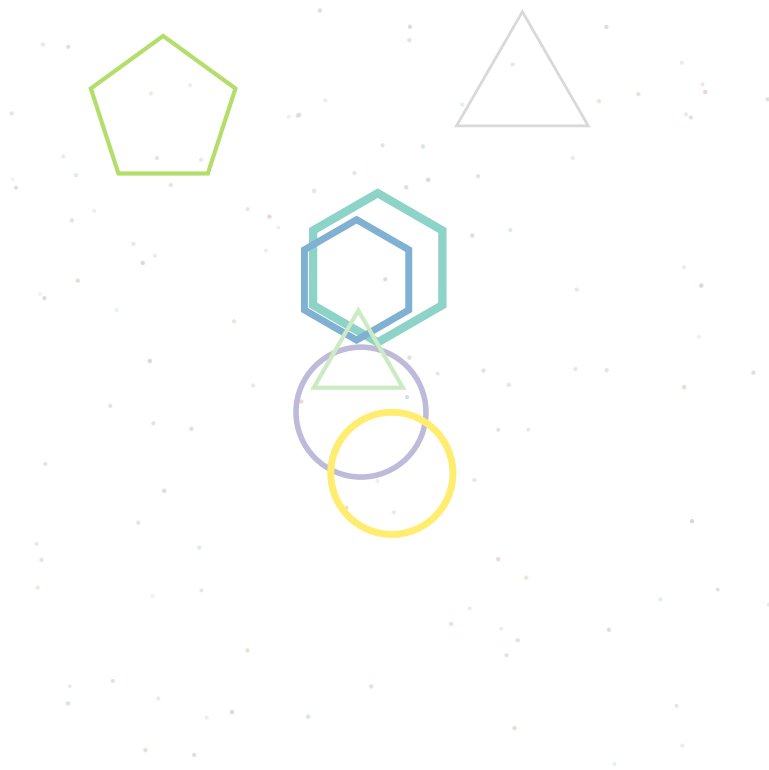[{"shape": "hexagon", "thickness": 3, "radius": 0.48, "center": [0.491, 0.652]}, {"shape": "circle", "thickness": 2, "radius": 0.42, "center": [0.469, 0.465]}, {"shape": "hexagon", "thickness": 2.5, "radius": 0.39, "center": [0.463, 0.637]}, {"shape": "pentagon", "thickness": 1.5, "radius": 0.49, "center": [0.212, 0.855]}, {"shape": "triangle", "thickness": 1, "radius": 0.49, "center": [0.678, 0.886]}, {"shape": "triangle", "thickness": 1.5, "radius": 0.33, "center": [0.465, 0.53]}, {"shape": "circle", "thickness": 2.5, "radius": 0.4, "center": [0.509, 0.385]}]